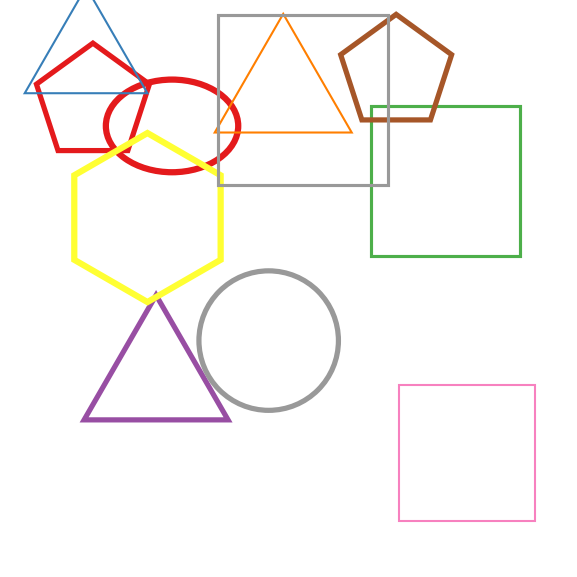[{"shape": "oval", "thickness": 3, "radius": 0.57, "center": [0.298, 0.781]}, {"shape": "pentagon", "thickness": 2.5, "radius": 0.51, "center": [0.161, 0.822]}, {"shape": "triangle", "thickness": 1, "radius": 0.61, "center": [0.149, 0.899]}, {"shape": "square", "thickness": 1.5, "radius": 0.65, "center": [0.771, 0.686]}, {"shape": "triangle", "thickness": 2.5, "radius": 0.72, "center": [0.27, 0.344]}, {"shape": "triangle", "thickness": 1, "radius": 0.68, "center": [0.49, 0.838]}, {"shape": "hexagon", "thickness": 3, "radius": 0.73, "center": [0.255, 0.622]}, {"shape": "pentagon", "thickness": 2.5, "radius": 0.51, "center": [0.686, 0.873]}, {"shape": "square", "thickness": 1, "radius": 0.59, "center": [0.809, 0.214]}, {"shape": "square", "thickness": 1.5, "radius": 0.74, "center": [0.525, 0.826]}, {"shape": "circle", "thickness": 2.5, "radius": 0.6, "center": [0.465, 0.409]}]